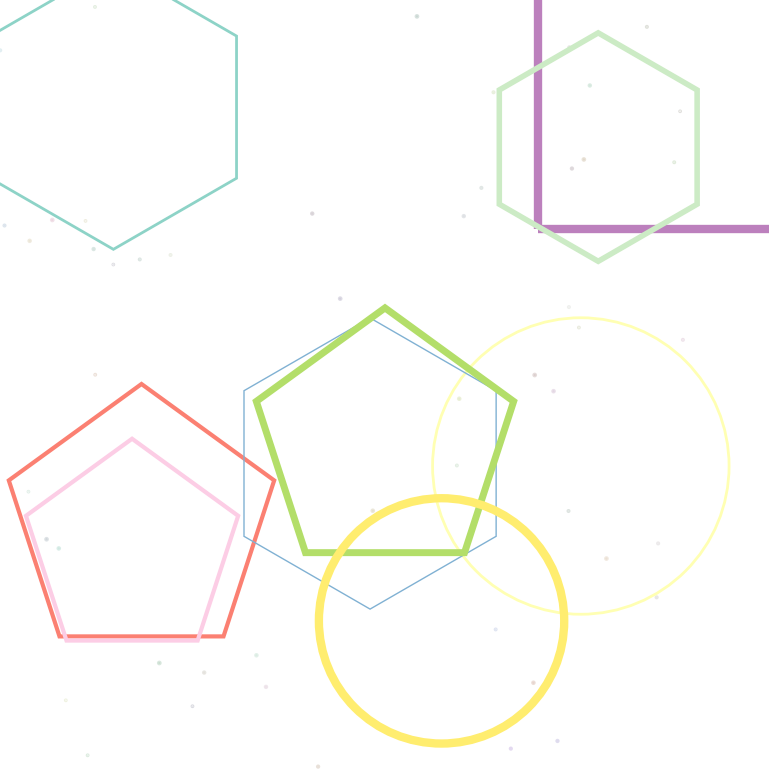[{"shape": "hexagon", "thickness": 1, "radius": 0.92, "center": [0.147, 0.861]}, {"shape": "circle", "thickness": 1, "radius": 0.96, "center": [0.754, 0.395]}, {"shape": "pentagon", "thickness": 1.5, "radius": 0.91, "center": [0.184, 0.32]}, {"shape": "hexagon", "thickness": 0.5, "radius": 0.95, "center": [0.481, 0.398]}, {"shape": "pentagon", "thickness": 2.5, "radius": 0.88, "center": [0.5, 0.424]}, {"shape": "pentagon", "thickness": 1.5, "radius": 0.72, "center": [0.172, 0.285]}, {"shape": "square", "thickness": 3, "radius": 0.75, "center": [0.85, 0.854]}, {"shape": "hexagon", "thickness": 2, "radius": 0.74, "center": [0.777, 0.809]}, {"shape": "circle", "thickness": 3, "radius": 0.8, "center": [0.573, 0.194]}]